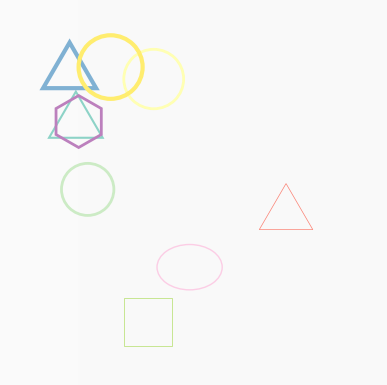[{"shape": "triangle", "thickness": 1.5, "radius": 0.4, "center": [0.196, 0.682]}, {"shape": "circle", "thickness": 2, "radius": 0.39, "center": [0.397, 0.795]}, {"shape": "triangle", "thickness": 0.5, "radius": 0.4, "center": [0.738, 0.444]}, {"shape": "triangle", "thickness": 3, "radius": 0.4, "center": [0.18, 0.811]}, {"shape": "square", "thickness": 0.5, "radius": 0.31, "center": [0.383, 0.164]}, {"shape": "oval", "thickness": 1, "radius": 0.42, "center": [0.489, 0.306]}, {"shape": "hexagon", "thickness": 2, "radius": 0.34, "center": [0.203, 0.684]}, {"shape": "circle", "thickness": 2, "radius": 0.34, "center": [0.226, 0.508]}, {"shape": "circle", "thickness": 3, "radius": 0.41, "center": [0.285, 0.826]}]